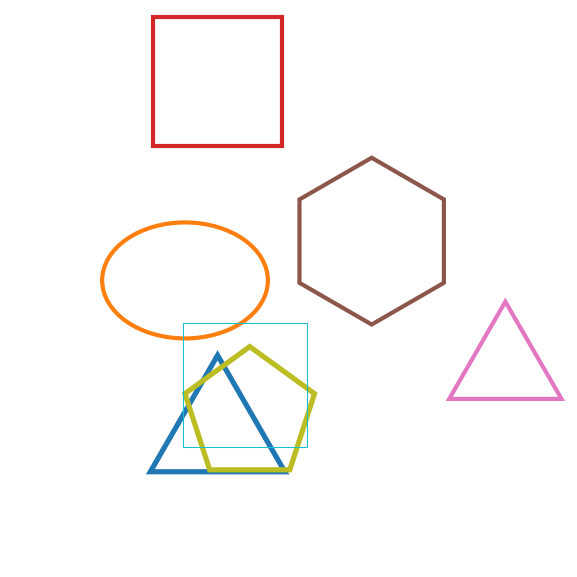[{"shape": "triangle", "thickness": 2.5, "radius": 0.67, "center": [0.377, 0.249]}, {"shape": "oval", "thickness": 2, "radius": 0.72, "center": [0.32, 0.514]}, {"shape": "square", "thickness": 2, "radius": 0.56, "center": [0.377, 0.857]}, {"shape": "hexagon", "thickness": 2, "radius": 0.72, "center": [0.644, 0.582]}, {"shape": "triangle", "thickness": 2, "radius": 0.56, "center": [0.875, 0.365]}, {"shape": "pentagon", "thickness": 2.5, "radius": 0.59, "center": [0.432, 0.281]}, {"shape": "square", "thickness": 0.5, "radius": 0.53, "center": [0.425, 0.333]}]